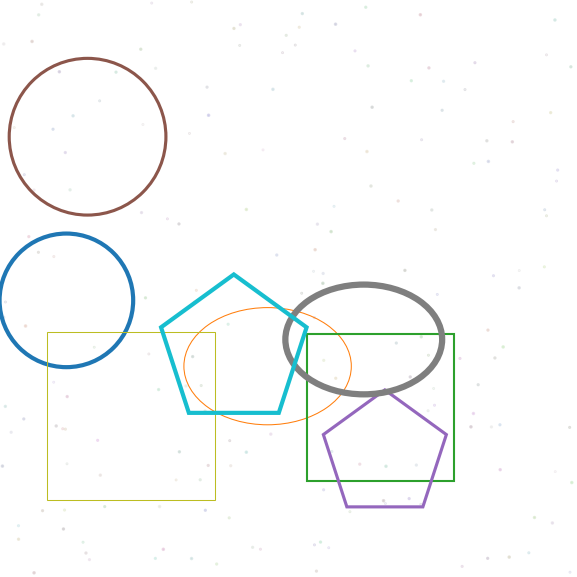[{"shape": "circle", "thickness": 2, "radius": 0.58, "center": [0.115, 0.479]}, {"shape": "oval", "thickness": 0.5, "radius": 0.72, "center": [0.463, 0.365]}, {"shape": "square", "thickness": 1, "radius": 0.64, "center": [0.659, 0.293]}, {"shape": "pentagon", "thickness": 1.5, "radius": 0.56, "center": [0.666, 0.212]}, {"shape": "circle", "thickness": 1.5, "radius": 0.68, "center": [0.152, 0.762]}, {"shape": "oval", "thickness": 3, "radius": 0.68, "center": [0.63, 0.411]}, {"shape": "square", "thickness": 0.5, "radius": 0.73, "center": [0.226, 0.279]}, {"shape": "pentagon", "thickness": 2, "radius": 0.66, "center": [0.405, 0.391]}]